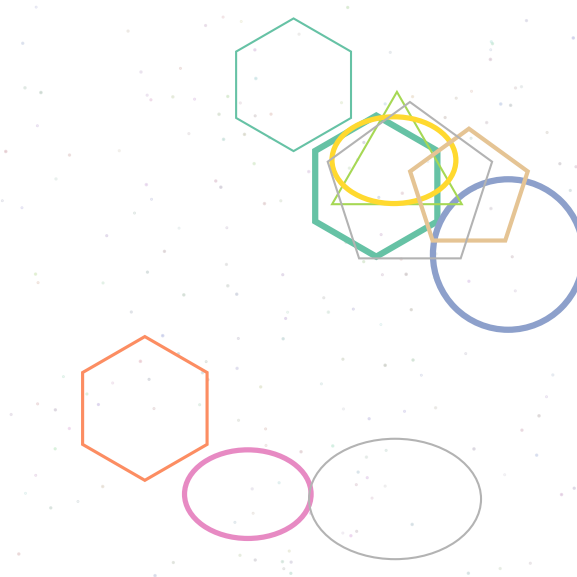[{"shape": "hexagon", "thickness": 3, "radius": 0.61, "center": [0.652, 0.677]}, {"shape": "hexagon", "thickness": 1, "radius": 0.57, "center": [0.508, 0.852]}, {"shape": "hexagon", "thickness": 1.5, "radius": 0.62, "center": [0.251, 0.292]}, {"shape": "circle", "thickness": 3, "radius": 0.65, "center": [0.88, 0.558]}, {"shape": "oval", "thickness": 2.5, "radius": 0.55, "center": [0.429, 0.143]}, {"shape": "triangle", "thickness": 1, "radius": 0.65, "center": [0.687, 0.71]}, {"shape": "oval", "thickness": 2.5, "radius": 0.54, "center": [0.682, 0.722]}, {"shape": "pentagon", "thickness": 2, "radius": 0.54, "center": [0.812, 0.669]}, {"shape": "pentagon", "thickness": 1, "radius": 0.75, "center": [0.71, 0.673]}, {"shape": "oval", "thickness": 1, "radius": 0.74, "center": [0.684, 0.135]}]